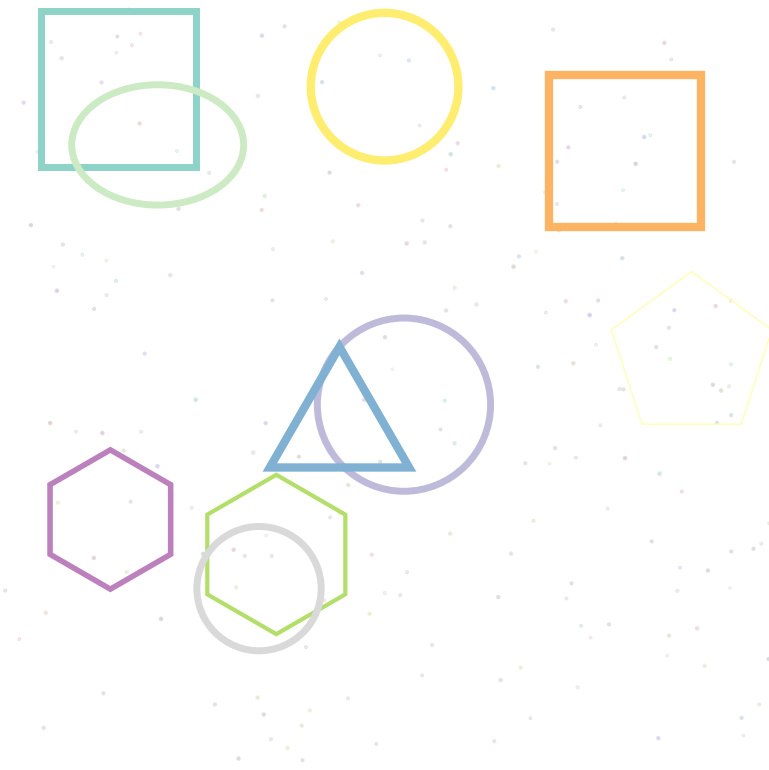[{"shape": "square", "thickness": 2.5, "radius": 0.5, "center": [0.154, 0.885]}, {"shape": "pentagon", "thickness": 0.5, "radius": 0.55, "center": [0.898, 0.538]}, {"shape": "circle", "thickness": 2.5, "radius": 0.56, "center": [0.525, 0.474]}, {"shape": "triangle", "thickness": 3, "radius": 0.52, "center": [0.441, 0.445]}, {"shape": "square", "thickness": 3, "radius": 0.49, "center": [0.811, 0.804]}, {"shape": "hexagon", "thickness": 1.5, "radius": 0.52, "center": [0.359, 0.28]}, {"shape": "circle", "thickness": 2.5, "radius": 0.4, "center": [0.336, 0.236]}, {"shape": "hexagon", "thickness": 2, "radius": 0.45, "center": [0.143, 0.325]}, {"shape": "oval", "thickness": 2.5, "radius": 0.56, "center": [0.205, 0.812]}, {"shape": "circle", "thickness": 3, "radius": 0.48, "center": [0.499, 0.887]}]